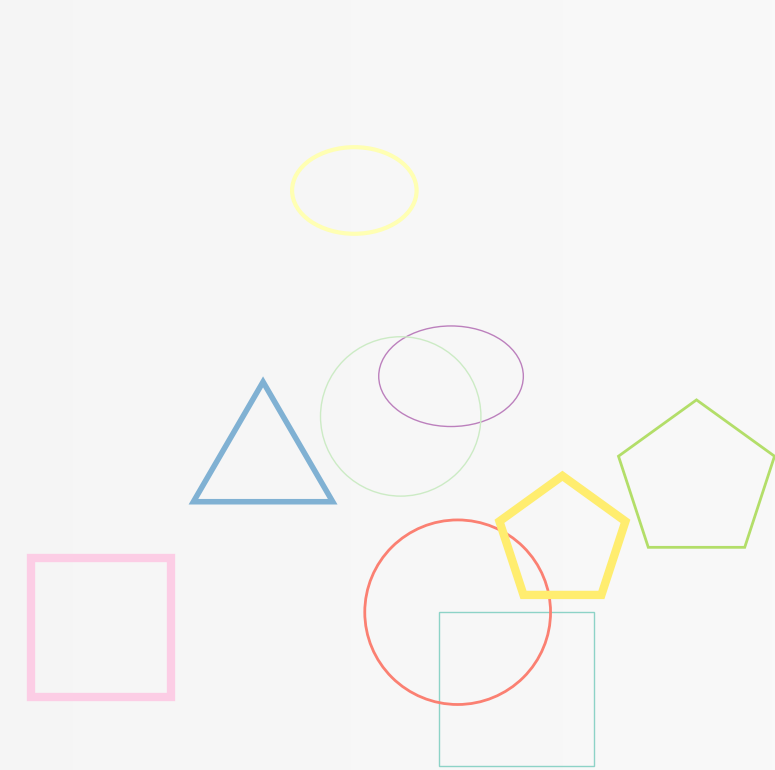[{"shape": "square", "thickness": 0.5, "radius": 0.5, "center": [0.667, 0.105]}, {"shape": "oval", "thickness": 1.5, "radius": 0.4, "center": [0.457, 0.753]}, {"shape": "circle", "thickness": 1, "radius": 0.6, "center": [0.591, 0.205]}, {"shape": "triangle", "thickness": 2, "radius": 0.52, "center": [0.339, 0.4]}, {"shape": "pentagon", "thickness": 1, "radius": 0.53, "center": [0.899, 0.375]}, {"shape": "square", "thickness": 3, "radius": 0.45, "center": [0.13, 0.185]}, {"shape": "oval", "thickness": 0.5, "radius": 0.47, "center": [0.582, 0.511]}, {"shape": "circle", "thickness": 0.5, "radius": 0.52, "center": [0.517, 0.459]}, {"shape": "pentagon", "thickness": 3, "radius": 0.43, "center": [0.726, 0.297]}]